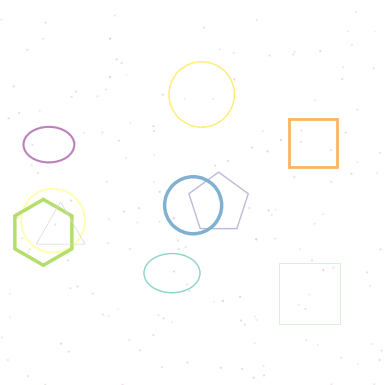[{"shape": "oval", "thickness": 1, "radius": 0.36, "center": [0.447, 0.291]}, {"shape": "circle", "thickness": 1.5, "radius": 0.41, "center": [0.138, 0.427]}, {"shape": "pentagon", "thickness": 1, "radius": 0.41, "center": [0.568, 0.472]}, {"shape": "circle", "thickness": 2.5, "radius": 0.37, "center": [0.502, 0.467]}, {"shape": "square", "thickness": 2, "radius": 0.31, "center": [0.812, 0.629]}, {"shape": "hexagon", "thickness": 2.5, "radius": 0.43, "center": [0.113, 0.397]}, {"shape": "triangle", "thickness": 0.5, "radius": 0.37, "center": [0.157, 0.402]}, {"shape": "oval", "thickness": 1.5, "radius": 0.33, "center": [0.127, 0.624]}, {"shape": "square", "thickness": 0.5, "radius": 0.39, "center": [0.804, 0.238]}, {"shape": "circle", "thickness": 1, "radius": 0.42, "center": [0.524, 0.755]}]